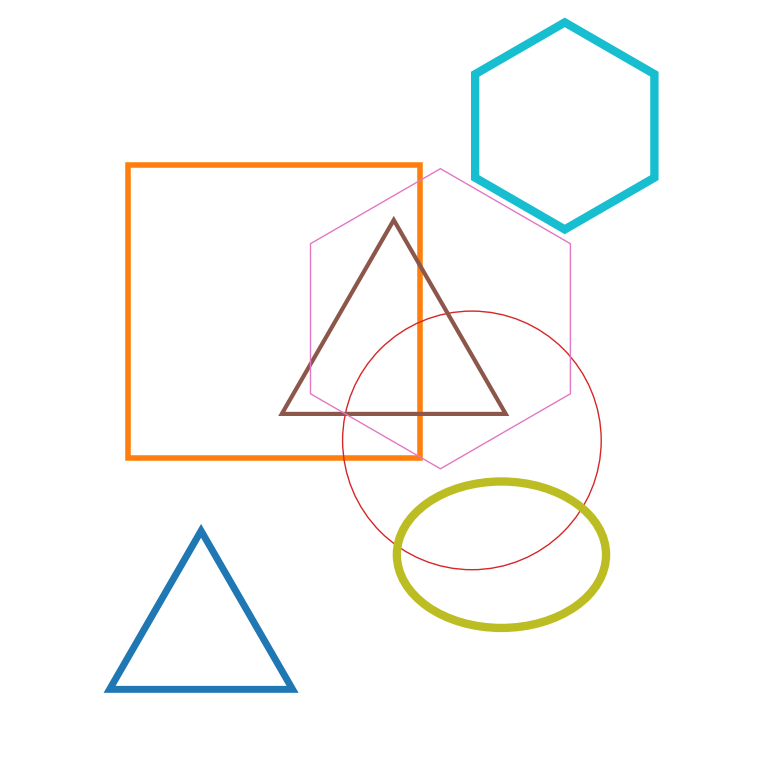[{"shape": "triangle", "thickness": 2.5, "radius": 0.69, "center": [0.261, 0.173]}, {"shape": "square", "thickness": 2, "radius": 0.95, "center": [0.356, 0.595]}, {"shape": "circle", "thickness": 0.5, "radius": 0.84, "center": [0.613, 0.428]}, {"shape": "triangle", "thickness": 1.5, "radius": 0.84, "center": [0.511, 0.546]}, {"shape": "hexagon", "thickness": 0.5, "radius": 0.97, "center": [0.572, 0.586]}, {"shape": "oval", "thickness": 3, "radius": 0.68, "center": [0.651, 0.28]}, {"shape": "hexagon", "thickness": 3, "radius": 0.67, "center": [0.733, 0.836]}]